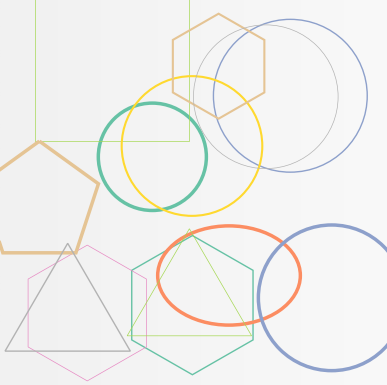[{"shape": "hexagon", "thickness": 1, "radius": 0.9, "center": [0.496, 0.207]}, {"shape": "circle", "thickness": 2.5, "radius": 0.7, "center": [0.393, 0.593]}, {"shape": "oval", "thickness": 2.5, "radius": 0.92, "center": [0.591, 0.284]}, {"shape": "circle", "thickness": 1, "radius": 0.99, "center": [0.749, 0.751]}, {"shape": "circle", "thickness": 2.5, "radius": 0.95, "center": [0.856, 0.226]}, {"shape": "hexagon", "thickness": 0.5, "radius": 0.88, "center": [0.225, 0.187]}, {"shape": "square", "thickness": 0.5, "radius": 1.0, "center": [0.289, 0.834]}, {"shape": "triangle", "thickness": 0.5, "radius": 0.93, "center": [0.489, 0.22]}, {"shape": "circle", "thickness": 1.5, "radius": 0.91, "center": [0.495, 0.621]}, {"shape": "hexagon", "thickness": 1.5, "radius": 0.68, "center": [0.564, 0.828]}, {"shape": "pentagon", "thickness": 2.5, "radius": 0.8, "center": [0.102, 0.473]}, {"shape": "circle", "thickness": 0.5, "radius": 0.93, "center": [0.686, 0.749]}, {"shape": "triangle", "thickness": 1, "radius": 0.93, "center": [0.175, 0.181]}]